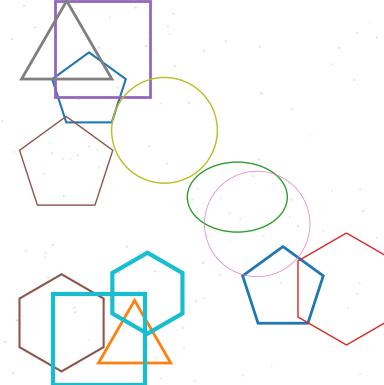[{"shape": "pentagon", "thickness": 2, "radius": 0.55, "center": [0.735, 0.249]}, {"shape": "pentagon", "thickness": 1.5, "radius": 0.5, "center": [0.231, 0.763]}, {"shape": "triangle", "thickness": 2, "radius": 0.54, "center": [0.35, 0.111]}, {"shape": "oval", "thickness": 1, "radius": 0.65, "center": [0.616, 0.488]}, {"shape": "hexagon", "thickness": 1, "radius": 0.73, "center": [0.9, 0.249]}, {"shape": "square", "thickness": 2, "radius": 0.62, "center": [0.267, 0.873]}, {"shape": "pentagon", "thickness": 1, "radius": 0.64, "center": [0.172, 0.57]}, {"shape": "hexagon", "thickness": 1.5, "radius": 0.63, "center": [0.16, 0.161]}, {"shape": "circle", "thickness": 0.5, "radius": 0.68, "center": [0.668, 0.418]}, {"shape": "triangle", "thickness": 2, "radius": 0.68, "center": [0.173, 0.862]}, {"shape": "circle", "thickness": 1, "radius": 0.69, "center": [0.427, 0.661]}, {"shape": "hexagon", "thickness": 3, "radius": 0.53, "center": [0.383, 0.238]}, {"shape": "square", "thickness": 3, "radius": 0.6, "center": [0.257, 0.118]}]